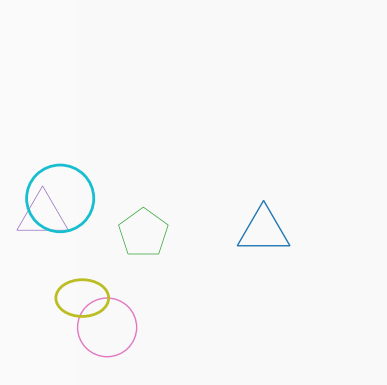[{"shape": "triangle", "thickness": 1, "radius": 0.39, "center": [0.68, 0.401]}, {"shape": "pentagon", "thickness": 0.5, "radius": 0.34, "center": [0.37, 0.395]}, {"shape": "triangle", "thickness": 0.5, "radius": 0.38, "center": [0.11, 0.44]}, {"shape": "circle", "thickness": 1, "radius": 0.38, "center": [0.276, 0.15]}, {"shape": "oval", "thickness": 2, "radius": 0.34, "center": [0.212, 0.226]}, {"shape": "circle", "thickness": 2, "radius": 0.43, "center": [0.155, 0.485]}]